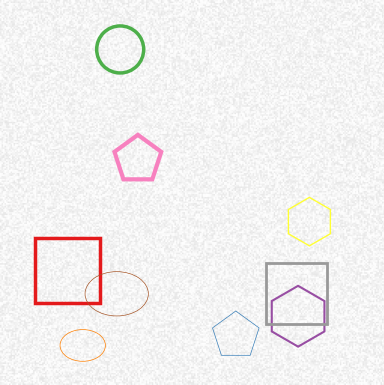[{"shape": "square", "thickness": 2.5, "radius": 0.43, "center": [0.175, 0.297]}, {"shape": "pentagon", "thickness": 0.5, "radius": 0.32, "center": [0.612, 0.129]}, {"shape": "circle", "thickness": 2.5, "radius": 0.31, "center": [0.312, 0.872]}, {"shape": "hexagon", "thickness": 1.5, "radius": 0.39, "center": [0.774, 0.179]}, {"shape": "oval", "thickness": 0.5, "radius": 0.29, "center": [0.215, 0.103]}, {"shape": "hexagon", "thickness": 1, "radius": 0.31, "center": [0.804, 0.424]}, {"shape": "oval", "thickness": 0.5, "radius": 0.41, "center": [0.303, 0.237]}, {"shape": "pentagon", "thickness": 3, "radius": 0.32, "center": [0.358, 0.586]}, {"shape": "square", "thickness": 2, "radius": 0.4, "center": [0.77, 0.237]}]